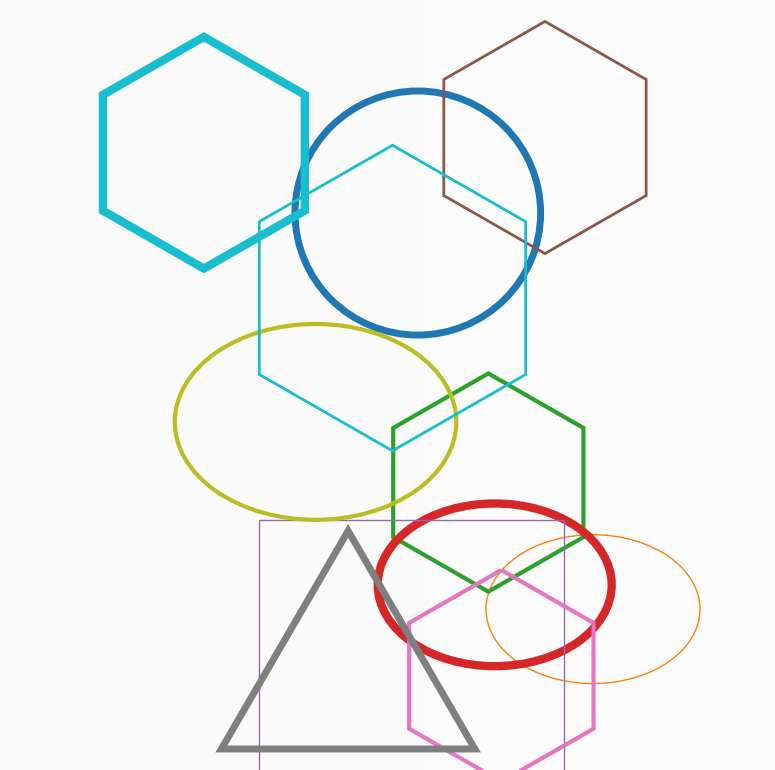[{"shape": "circle", "thickness": 2.5, "radius": 0.79, "center": [0.539, 0.723]}, {"shape": "oval", "thickness": 0.5, "radius": 0.69, "center": [0.765, 0.209]}, {"shape": "hexagon", "thickness": 1.5, "radius": 0.71, "center": [0.63, 0.373]}, {"shape": "oval", "thickness": 3, "radius": 0.75, "center": [0.638, 0.24]}, {"shape": "square", "thickness": 0.5, "radius": 0.99, "center": [0.531, 0.127]}, {"shape": "hexagon", "thickness": 1, "radius": 0.75, "center": [0.703, 0.821]}, {"shape": "hexagon", "thickness": 1.5, "radius": 0.69, "center": [0.647, 0.122]}, {"shape": "triangle", "thickness": 2.5, "radius": 0.94, "center": [0.449, 0.122]}, {"shape": "oval", "thickness": 1.5, "radius": 0.91, "center": [0.407, 0.452]}, {"shape": "hexagon", "thickness": 1, "radius": 0.99, "center": [0.506, 0.613]}, {"shape": "hexagon", "thickness": 3, "radius": 0.75, "center": [0.263, 0.802]}]